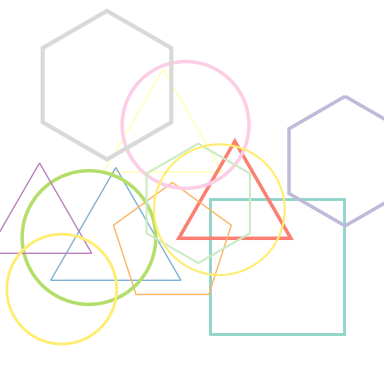[{"shape": "square", "thickness": 2, "radius": 0.87, "center": [0.719, 0.308]}, {"shape": "triangle", "thickness": 1, "radius": 0.89, "center": [0.423, 0.642]}, {"shape": "hexagon", "thickness": 2.5, "radius": 0.84, "center": [0.896, 0.582]}, {"shape": "triangle", "thickness": 2.5, "radius": 0.84, "center": [0.61, 0.465]}, {"shape": "triangle", "thickness": 1, "radius": 0.98, "center": [0.301, 0.37]}, {"shape": "pentagon", "thickness": 1, "radius": 0.8, "center": [0.448, 0.365]}, {"shape": "circle", "thickness": 2.5, "radius": 0.87, "center": [0.231, 0.383]}, {"shape": "circle", "thickness": 2.5, "radius": 0.82, "center": [0.482, 0.675]}, {"shape": "hexagon", "thickness": 3, "radius": 0.96, "center": [0.278, 0.779]}, {"shape": "triangle", "thickness": 1, "radius": 0.78, "center": [0.103, 0.42]}, {"shape": "hexagon", "thickness": 1.5, "radius": 0.78, "center": [0.515, 0.472]}, {"shape": "circle", "thickness": 1.5, "radius": 0.85, "center": [0.57, 0.455]}, {"shape": "circle", "thickness": 2, "radius": 0.71, "center": [0.16, 0.249]}]